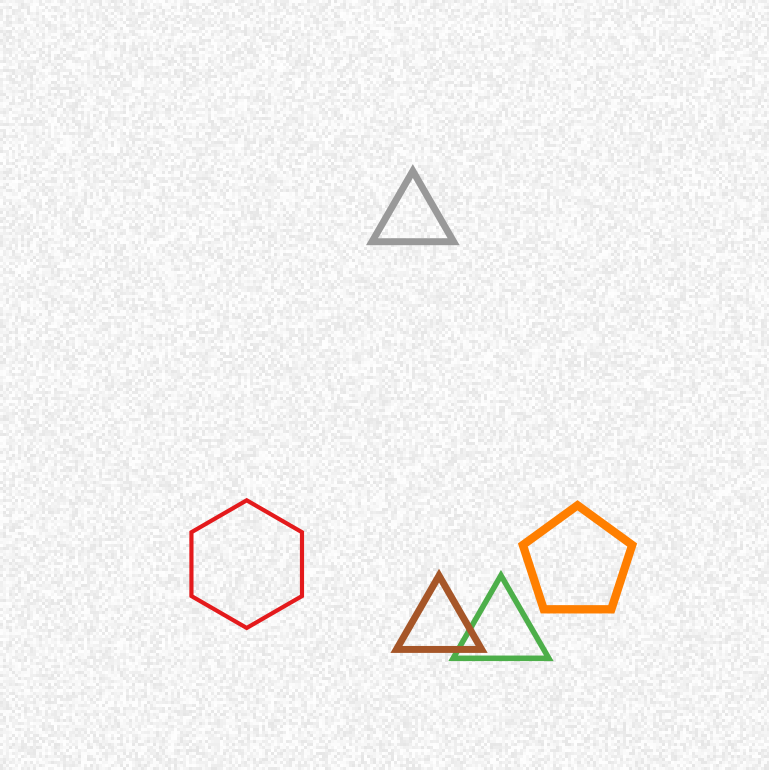[{"shape": "hexagon", "thickness": 1.5, "radius": 0.41, "center": [0.32, 0.267]}, {"shape": "triangle", "thickness": 2, "radius": 0.36, "center": [0.651, 0.181]}, {"shape": "pentagon", "thickness": 3, "radius": 0.37, "center": [0.75, 0.269]}, {"shape": "triangle", "thickness": 2.5, "radius": 0.32, "center": [0.57, 0.189]}, {"shape": "triangle", "thickness": 2.5, "radius": 0.31, "center": [0.536, 0.717]}]